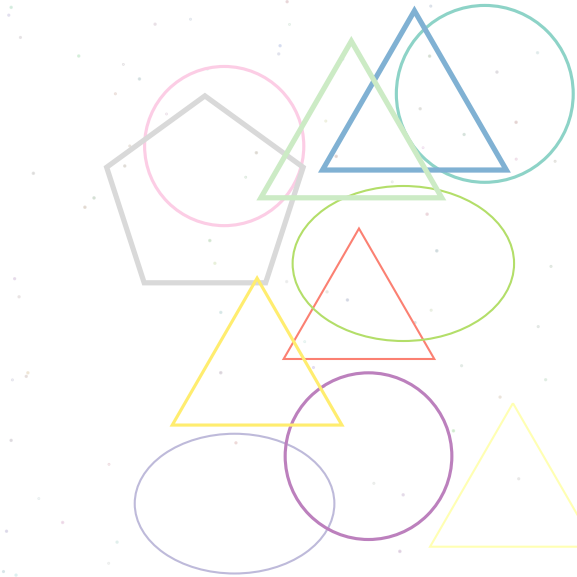[{"shape": "circle", "thickness": 1.5, "radius": 0.77, "center": [0.839, 0.837]}, {"shape": "triangle", "thickness": 1, "radius": 0.83, "center": [0.888, 0.135]}, {"shape": "oval", "thickness": 1, "radius": 0.86, "center": [0.406, 0.127]}, {"shape": "triangle", "thickness": 1, "radius": 0.75, "center": [0.622, 0.453]}, {"shape": "triangle", "thickness": 2.5, "radius": 0.92, "center": [0.718, 0.797]}, {"shape": "oval", "thickness": 1, "radius": 0.96, "center": [0.698, 0.543]}, {"shape": "circle", "thickness": 1.5, "radius": 0.69, "center": [0.388, 0.746]}, {"shape": "pentagon", "thickness": 2.5, "radius": 0.89, "center": [0.355, 0.654]}, {"shape": "circle", "thickness": 1.5, "radius": 0.72, "center": [0.638, 0.209]}, {"shape": "triangle", "thickness": 2.5, "radius": 0.9, "center": [0.608, 0.747]}, {"shape": "triangle", "thickness": 1.5, "radius": 0.85, "center": [0.445, 0.348]}]